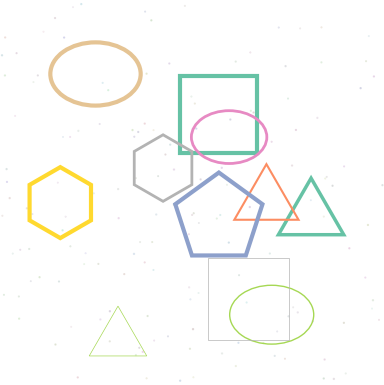[{"shape": "triangle", "thickness": 2.5, "radius": 0.49, "center": [0.808, 0.439]}, {"shape": "square", "thickness": 3, "radius": 0.5, "center": [0.567, 0.702]}, {"shape": "triangle", "thickness": 1.5, "radius": 0.48, "center": [0.692, 0.477]}, {"shape": "pentagon", "thickness": 3, "radius": 0.6, "center": [0.569, 0.433]}, {"shape": "oval", "thickness": 2, "radius": 0.49, "center": [0.595, 0.644]}, {"shape": "oval", "thickness": 1, "radius": 0.55, "center": [0.706, 0.183]}, {"shape": "triangle", "thickness": 0.5, "radius": 0.43, "center": [0.306, 0.119]}, {"shape": "hexagon", "thickness": 3, "radius": 0.46, "center": [0.157, 0.474]}, {"shape": "oval", "thickness": 3, "radius": 0.59, "center": [0.248, 0.808]}, {"shape": "hexagon", "thickness": 2, "radius": 0.43, "center": [0.424, 0.563]}, {"shape": "square", "thickness": 0.5, "radius": 0.53, "center": [0.646, 0.224]}]